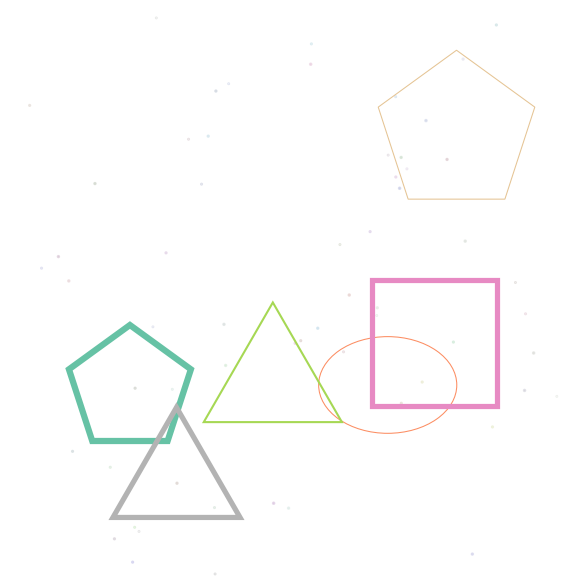[{"shape": "pentagon", "thickness": 3, "radius": 0.56, "center": [0.225, 0.325]}, {"shape": "oval", "thickness": 0.5, "radius": 0.6, "center": [0.671, 0.333]}, {"shape": "square", "thickness": 2.5, "radius": 0.54, "center": [0.752, 0.405]}, {"shape": "triangle", "thickness": 1, "radius": 0.69, "center": [0.472, 0.337]}, {"shape": "pentagon", "thickness": 0.5, "radius": 0.71, "center": [0.791, 0.77]}, {"shape": "triangle", "thickness": 2.5, "radius": 0.64, "center": [0.306, 0.167]}]